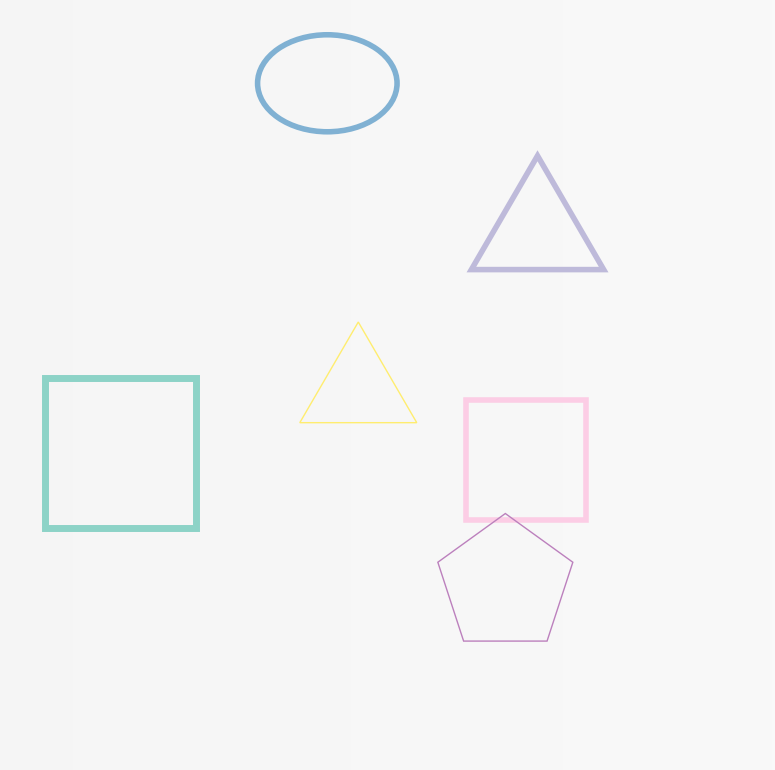[{"shape": "square", "thickness": 2.5, "radius": 0.49, "center": [0.156, 0.412]}, {"shape": "triangle", "thickness": 2, "radius": 0.49, "center": [0.694, 0.699]}, {"shape": "oval", "thickness": 2, "radius": 0.45, "center": [0.422, 0.892]}, {"shape": "square", "thickness": 2, "radius": 0.39, "center": [0.679, 0.403]}, {"shape": "pentagon", "thickness": 0.5, "radius": 0.46, "center": [0.652, 0.242]}, {"shape": "triangle", "thickness": 0.5, "radius": 0.44, "center": [0.462, 0.495]}]